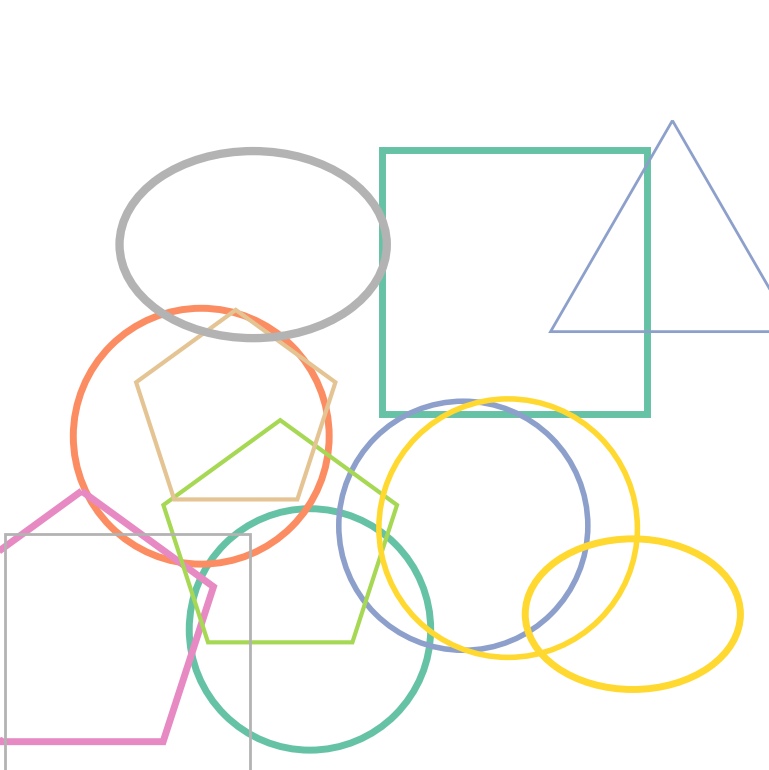[{"shape": "square", "thickness": 2.5, "radius": 0.86, "center": [0.668, 0.634]}, {"shape": "circle", "thickness": 2.5, "radius": 0.78, "center": [0.403, 0.183]}, {"shape": "circle", "thickness": 2.5, "radius": 0.83, "center": [0.261, 0.434]}, {"shape": "circle", "thickness": 2, "radius": 0.81, "center": [0.602, 0.317]}, {"shape": "triangle", "thickness": 1, "radius": 0.91, "center": [0.873, 0.661]}, {"shape": "pentagon", "thickness": 2.5, "radius": 0.9, "center": [0.106, 0.182]}, {"shape": "pentagon", "thickness": 1.5, "radius": 0.8, "center": [0.364, 0.295]}, {"shape": "circle", "thickness": 2, "radius": 0.84, "center": [0.66, 0.314]}, {"shape": "oval", "thickness": 2.5, "radius": 0.7, "center": [0.822, 0.202]}, {"shape": "pentagon", "thickness": 1.5, "radius": 0.68, "center": [0.306, 0.461]}, {"shape": "square", "thickness": 1, "radius": 0.8, "center": [0.165, 0.148]}, {"shape": "oval", "thickness": 3, "radius": 0.87, "center": [0.329, 0.682]}]